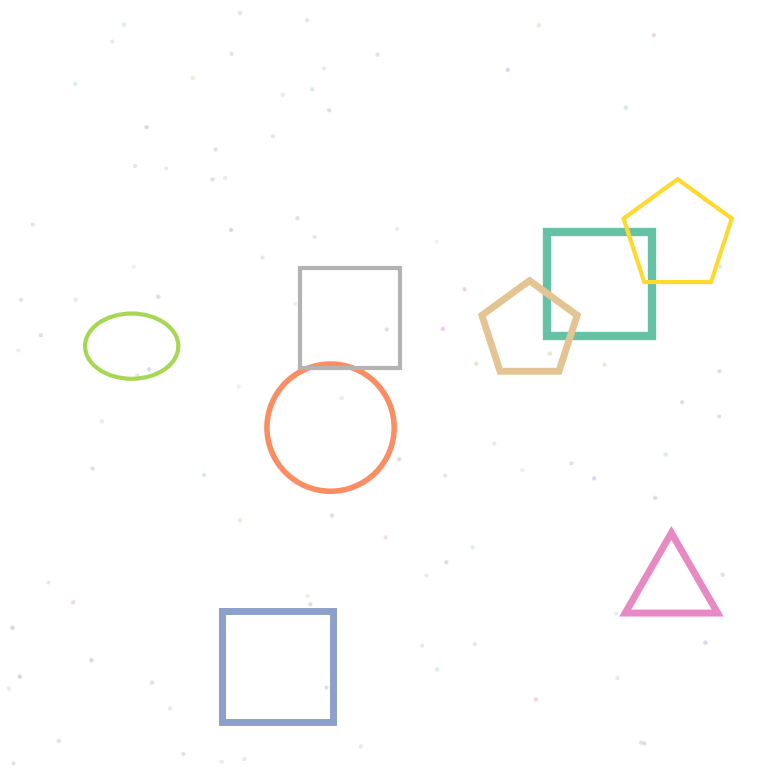[{"shape": "square", "thickness": 3, "radius": 0.34, "center": [0.779, 0.631]}, {"shape": "circle", "thickness": 2, "radius": 0.41, "center": [0.429, 0.445]}, {"shape": "square", "thickness": 2.5, "radius": 0.36, "center": [0.36, 0.135]}, {"shape": "triangle", "thickness": 2.5, "radius": 0.35, "center": [0.872, 0.238]}, {"shape": "oval", "thickness": 1.5, "radius": 0.3, "center": [0.171, 0.55]}, {"shape": "pentagon", "thickness": 1.5, "radius": 0.37, "center": [0.88, 0.693]}, {"shape": "pentagon", "thickness": 2.5, "radius": 0.33, "center": [0.688, 0.57]}, {"shape": "square", "thickness": 1.5, "radius": 0.33, "center": [0.455, 0.587]}]